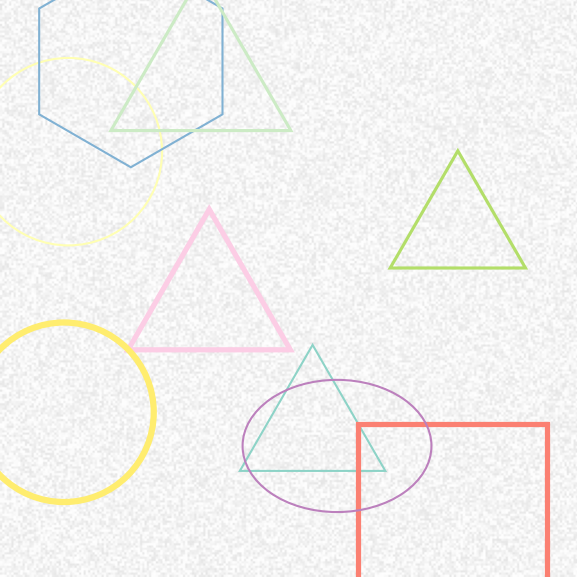[{"shape": "triangle", "thickness": 1, "radius": 0.73, "center": [0.541, 0.256]}, {"shape": "circle", "thickness": 1, "radius": 0.81, "center": [0.118, 0.736]}, {"shape": "square", "thickness": 2.5, "radius": 0.82, "center": [0.783, 0.102]}, {"shape": "hexagon", "thickness": 1, "radius": 0.92, "center": [0.227, 0.893]}, {"shape": "triangle", "thickness": 1.5, "radius": 0.68, "center": [0.793, 0.603]}, {"shape": "triangle", "thickness": 2.5, "radius": 0.81, "center": [0.362, 0.474]}, {"shape": "oval", "thickness": 1, "radius": 0.82, "center": [0.584, 0.227]}, {"shape": "triangle", "thickness": 1.5, "radius": 0.9, "center": [0.348, 0.863]}, {"shape": "circle", "thickness": 3, "radius": 0.78, "center": [0.111, 0.285]}]